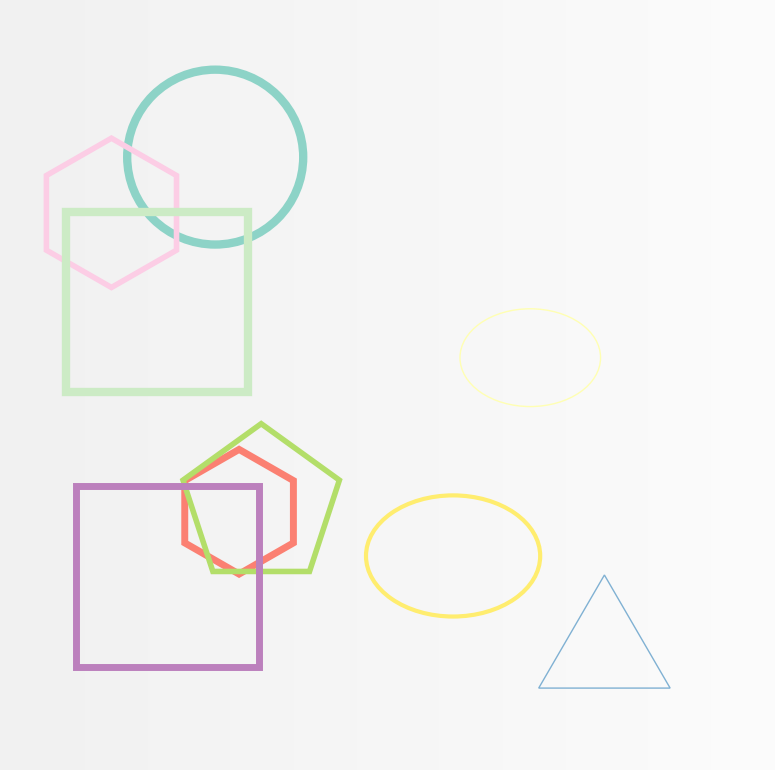[{"shape": "circle", "thickness": 3, "radius": 0.57, "center": [0.278, 0.796]}, {"shape": "oval", "thickness": 0.5, "radius": 0.45, "center": [0.684, 0.535]}, {"shape": "hexagon", "thickness": 2.5, "radius": 0.4, "center": [0.308, 0.335]}, {"shape": "triangle", "thickness": 0.5, "radius": 0.49, "center": [0.78, 0.155]}, {"shape": "pentagon", "thickness": 2, "radius": 0.53, "center": [0.337, 0.344]}, {"shape": "hexagon", "thickness": 2, "radius": 0.48, "center": [0.144, 0.724]}, {"shape": "square", "thickness": 2.5, "radius": 0.59, "center": [0.216, 0.251]}, {"shape": "square", "thickness": 3, "radius": 0.58, "center": [0.203, 0.608]}, {"shape": "oval", "thickness": 1.5, "radius": 0.56, "center": [0.585, 0.278]}]